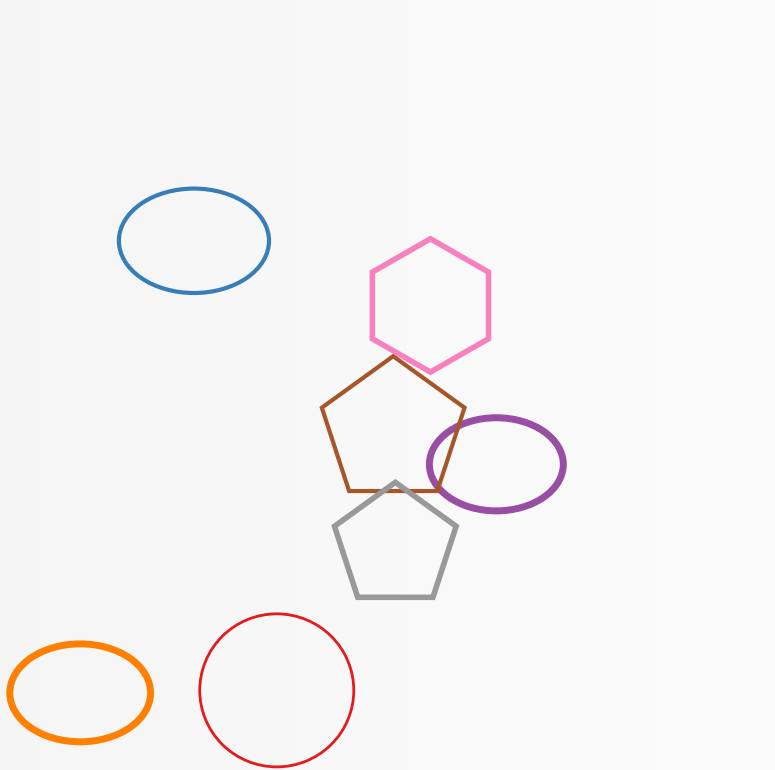[{"shape": "circle", "thickness": 1, "radius": 0.5, "center": [0.357, 0.103]}, {"shape": "oval", "thickness": 1.5, "radius": 0.48, "center": [0.25, 0.687]}, {"shape": "oval", "thickness": 2.5, "radius": 0.43, "center": [0.64, 0.397]}, {"shape": "oval", "thickness": 2.5, "radius": 0.45, "center": [0.103, 0.1]}, {"shape": "pentagon", "thickness": 1.5, "radius": 0.48, "center": [0.507, 0.441]}, {"shape": "hexagon", "thickness": 2, "radius": 0.43, "center": [0.555, 0.603]}, {"shape": "pentagon", "thickness": 2, "radius": 0.41, "center": [0.51, 0.291]}]